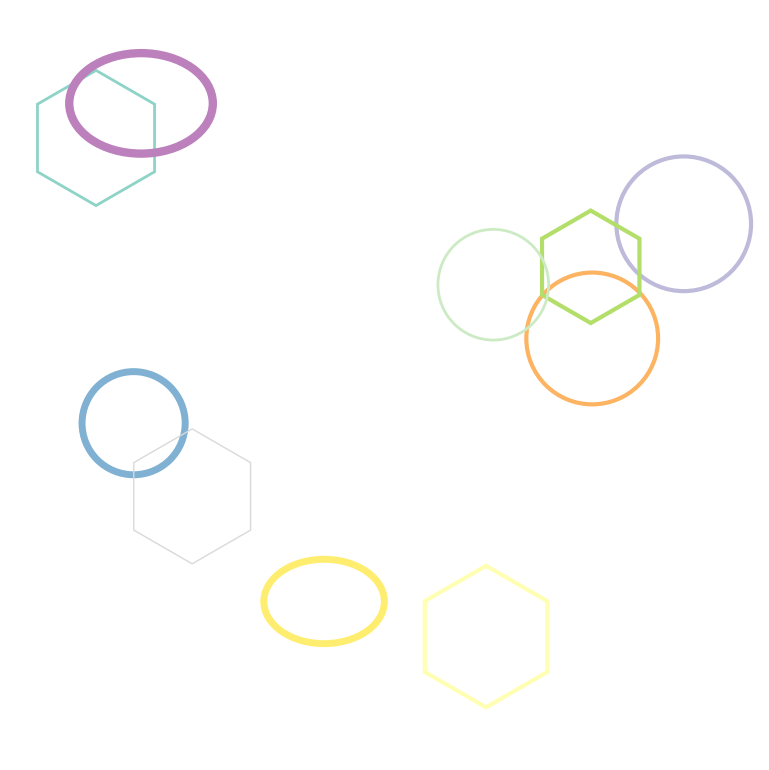[{"shape": "hexagon", "thickness": 1, "radius": 0.44, "center": [0.125, 0.821]}, {"shape": "hexagon", "thickness": 1.5, "radius": 0.46, "center": [0.631, 0.173]}, {"shape": "circle", "thickness": 1.5, "radius": 0.44, "center": [0.888, 0.709]}, {"shape": "circle", "thickness": 2.5, "radius": 0.33, "center": [0.174, 0.45]}, {"shape": "circle", "thickness": 1.5, "radius": 0.43, "center": [0.769, 0.56]}, {"shape": "hexagon", "thickness": 1.5, "radius": 0.37, "center": [0.767, 0.653]}, {"shape": "hexagon", "thickness": 0.5, "radius": 0.44, "center": [0.25, 0.355]}, {"shape": "oval", "thickness": 3, "radius": 0.47, "center": [0.183, 0.866]}, {"shape": "circle", "thickness": 1, "radius": 0.36, "center": [0.641, 0.63]}, {"shape": "oval", "thickness": 2.5, "radius": 0.39, "center": [0.421, 0.219]}]